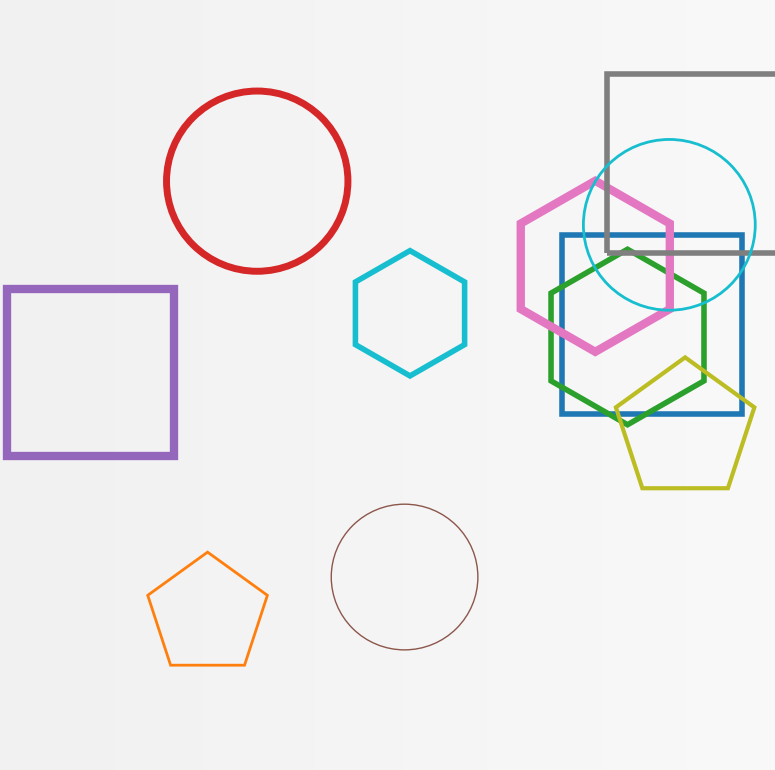[{"shape": "square", "thickness": 2, "radius": 0.58, "center": [0.841, 0.578]}, {"shape": "pentagon", "thickness": 1, "radius": 0.41, "center": [0.268, 0.202]}, {"shape": "hexagon", "thickness": 2, "radius": 0.57, "center": [0.81, 0.562]}, {"shape": "circle", "thickness": 2.5, "radius": 0.59, "center": [0.332, 0.765]}, {"shape": "square", "thickness": 3, "radius": 0.54, "center": [0.117, 0.516]}, {"shape": "circle", "thickness": 0.5, "radius": 0.47, "center": [0.522, 0.251]}, {"shape": "hexagon", "thickness": 3, "radius": 0.56, "center": [0.768, 0.654]}, {"shape": "square", "thickness": 2, "radius": 0.58, "center": [0.9, 0.788]}, {"shape": "pentagon", "thickness": 1.5, "radius": 0.47, "center": [0.884, 0.442]}, {"shape": "circle", "thickness": 1, "radius": 0.55, "center": [0.864, 0.708]}, {"shape": "hexagon", "thickness": 2, "radius": 0.41, "center": [0.529, 0.593]}]